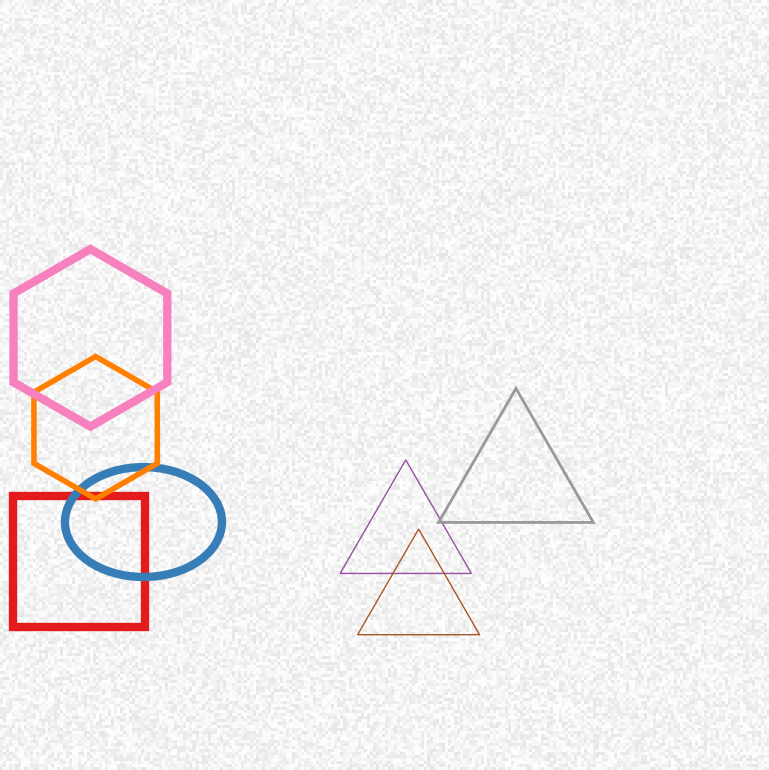[{"shape": "square", "thickness": 3, "radius": 0.43, "center": [0.103, 0.27]}, {"shape": "oval", "thickness": 3, "radius": 0.51, "center": [0.186, 0.322]}, {"shape": "triangle", "thickness": 0.5, "radius": 0.49, "center": [0.527, 0.304]}, {"shape": "hexagon", "thickness": 2, "radius": 0.46, "center": [0.124, 0.444]}, {"shape": "triangle", "thickness": 0.5, "radius": 0.46, "center": [0.544, 0.221]}, {"shape": "hexagon", "thickness": 3, "radius": 0.58, "center": [0.117, 0.561]}, {"shape": "triangle", "thickness": 1, "radius": 0.58, "center": [0.67, 0.38]}]